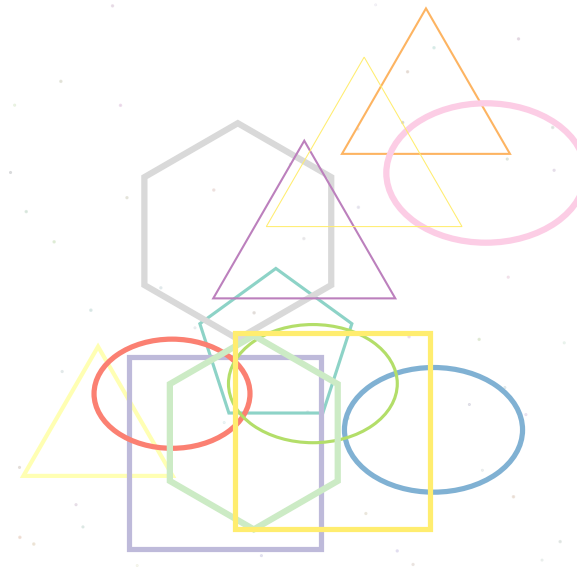[{"shape": "pentagon", "thickness": 1.5, "radius": 0.69, "center": [0.478, 0.396]}, {"shape": "triangle", "thickness": 2, "radius": 0.75, "center": [0.17, 0.25]}, {"shape": "square", "thickness": 2.5, "radius": 0.83, "center": [0.389, 0.214]}, {"shape": "oval", "thickness": 2.5, "radius": 0.68, "center": [0.298, 0.317]}, {"shape": "oval", "thickness": 2.5, "radius": 0.77, "center": [0.751, 0.255]}, {"shape": "triangle", "thickness": 1, "radius": 0.84, "center": [0.738, 0.817]}, {"shape": "oval", "thickness": 1.5, "radius": 0.73, "center": [0.542, 0.335]}, {"shape": "oval", "thickness": 3, "radius": 0.86, "center": [0.841, 0.7]}, {"shape": "hexagon", "thickness": 3, "radius": 0.93, "center": [0.412, 0.599]}, {"shape": "triangle", "thickness": 1, "radius": 0.91, "center": [0.527, 0.573]}, {"shape": "hexagon", "thickness": 3, "radius": 0.84, "center": [0.439, 0.25]}, {"shape": "triangle", "thickness": 0.5, "radius": 0.98, "center": [0.631, 0.705]}, {"shape": "square", "thickness": 2.5, "radius": 0.85, "center": [0.576, 0.253]}]